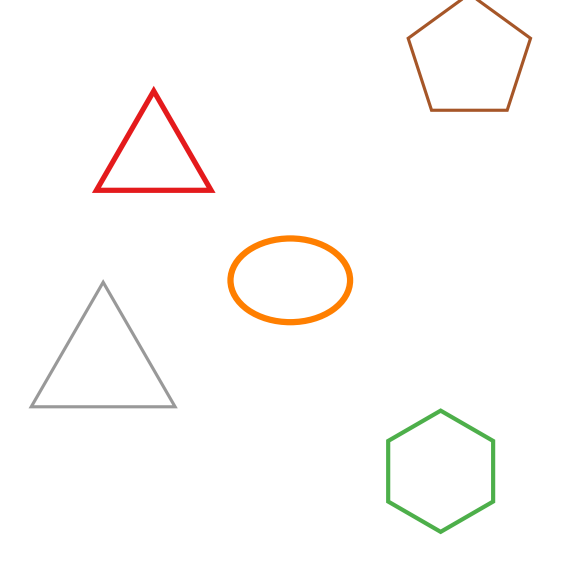[{"shape": "triangle", "thickness": 2.5, "radius": 0.57, "center": [0.266, 0.727]}, {"shape": "hexagon", "thickness": 2, "radius": 0.52, "center": [0.763, 0.183]}, {"shape": "oval", "thickness": 3, "radius": 0.52, "center": [0.503, 0.514]}, {"shape": "pentagon", "thickness": 1.5, "radius": 0.56, "center": [0.813, 0.898]}, {"shape": "triangle", "thickness": 1.5, "radius": 0.72, "center": [0.179, 0.367]}]